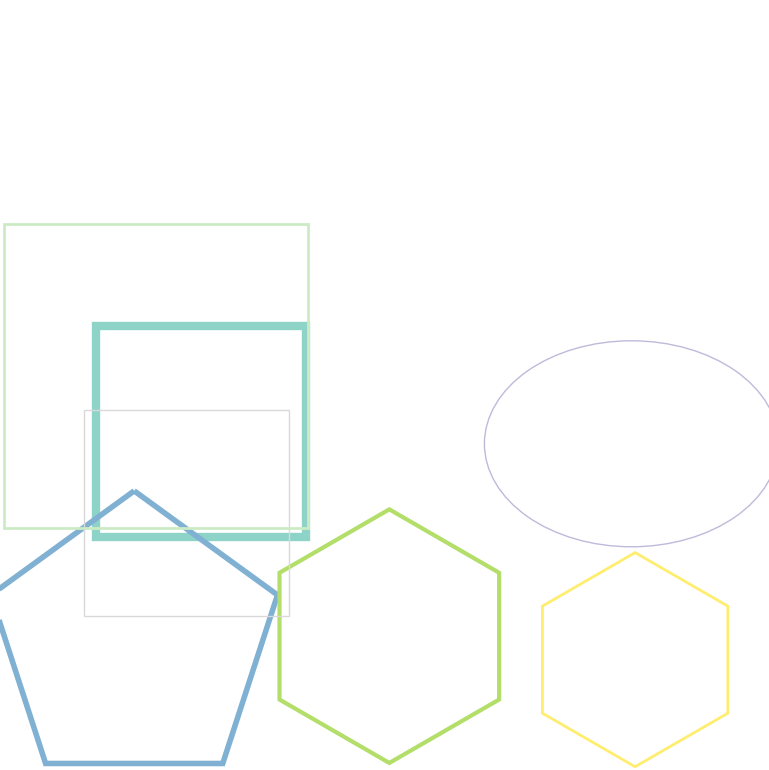[{"shape": "square", "thickness": 3, "radius": 0.68, "center": [0.261, 0.44]}, {"shape": "oval", "thickness": 0.5, "radius": 0.96, "center": [0.82, 0.424]}, {"shape": "pentagon", "thickness": 2, "radius": 0.98, "center": [0.174, 0.167]}, {"shape": "hexagon", "thickness": 1.5, "radius": 0.82, "center": [0.506, 0.174]}, {"shape": "square", "thickness": 0.5, "radius": 0.67, "center": [0.242, 0.334]}, {"shape": "square", "thickness": 1, "radius": 0.99, "center": [0.202, 0.512]}, {"shape": "hexagon", "thickness": 1, "radius": 0.7, "center": [0.825, 0.143]}]